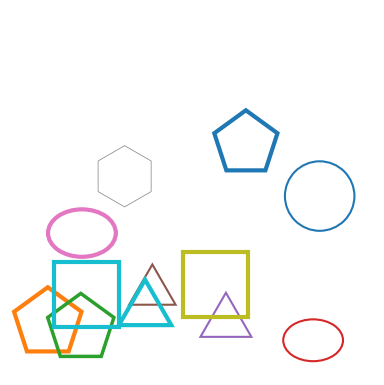[{"shape": "pentagon", "thickness": 3, "radius": 0.43, "center": [0.639, 0.627]}, {"shape": "circle", "thickness": 1.5, "radius": 0.45, "center": [0.83, 0.491]}, {"shape": "pentagon", "thickness": 3, "radius": 0.46, "center": [0.124, 0.162]}, {"shape": "pentagon", "thickness": 2.5, "radius": 0.45, "center": [0.21, 0.147]}, {"shape": "oval", "thickness": 1.5, "radius": 0.39, "center": [0.813, 0.116]}, {"shape": "triangle", "thickness": 1.5, "radius": 0.38, "center": [0.587, 0.163]}, {"shape": "triangle", "thickness": 1.5, "radius": 0.35, "center": [0.396, 0.243]}, {"shape": "oval", "thickness": 3, "radius": 0.44, "center": [0.213, 0.395]}, {"shape": "hexagon", "thickness": 0.5, "radius": 0.4, "center": [0.324, 0.542]}, {"shape": "square", "thickness": 3, "radius": 0.42, "center": [0.56, 0.26]}, {"shape": "triangle", "thickness": 3, "radius": 0.39, "center": [0.377, 0.195]}, {"shape": "square", "thickness": 3, "radius": 0.42, "center": [0.225, 0.236]}]